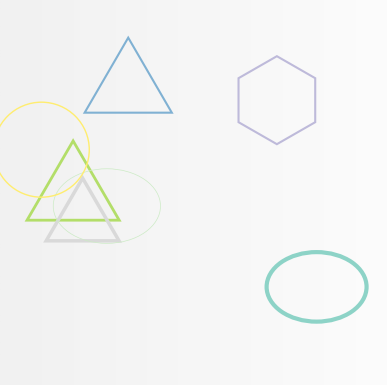[{"shape": "oval", "thickness": 3, "radius": 0.64, "center": [0.817, 0.255]}, {"shape": "hexagon", "thickness": 1.5, "radius": 0.57, "center": [0.715, 0.74]}, {"shape": "triangle", "thickness": 1.5, "radius": 0.65, "center": [0.331, 0.772]}, {"shape": "triangle", "thickness": 2, "radius": 0.69, "center": [0.189, 0.497]}, {"shape": "triangle", "thickness": 2.5, "radius": 0.54, "center": [0.213, 0.429]}, {"shape": "oval", "thickness": 0.5, "radius": 0.69, "center": [0.276, 0.465]}, {"shape": "circle", "thickness": 1, "radius": 0.62, "center": [0.107, 0.611]}]